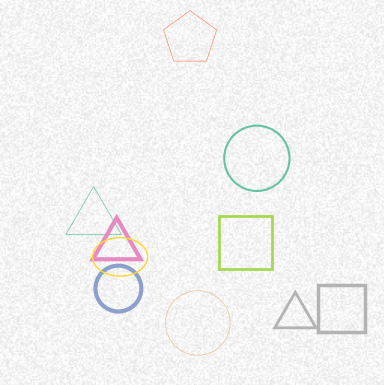[{"shape": "circle", "thickness": 1.5, "radius": 0.42, "center": [0.667, 0.589]}, {"shape": "triangle", "thickness": 0.5, "radius": 0.42, "center": [0.243, 0.432]}, {"shape": "pentagon", "thickness": 0.5, "radius": 0.36, "center": [0.494, 0.9]}, {"shape": "circle", "thickness": 3, "radius": 0.3, "center": [0.307, 0.251]}, {"shape": "triangle", "thickness": 3, "radius": 0.36, "center": [0.303, 0.363]}, {"shape": "square", "thickness": 2, "radius": 0.34, "center": [0.637, 0.371]}, {"shape": "oval", "thickness": 1, "radius": 0.36, "center": [0.312, 0.333]}, {"shape": "circle", "thickness": 0.5, "radius": 0.42, "center": [0.514, 0.161]}, {"shape": "triangle", "thickness": 2, "radius": 0.31, "center": [0.767, 0.179]}, {"shape": "square", "thickness": 2.5, "radius": 0.3, "center": [0.888, 0.198]}]